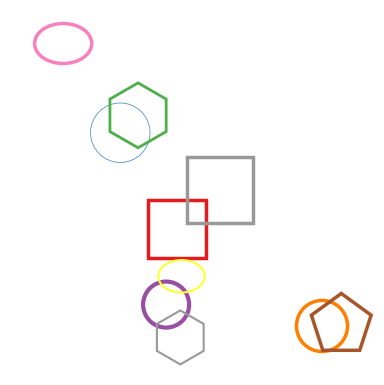[{"shape": "square", "thickness": 2.5, "radius": 0.38, "center": [0.46, 0.406]}, {"shape": "circle", "thickness": 0.5, "radius": 0.39, "center": [0.312, 0.655]}, {"shape": "hexagon", "thickness": 2, "radius": 0.42, "center": [0.359, 0.7]}, {"shape": "circle", "thickness": 3, "radius": 0.3, "center": [0.431, 0.209]}, {"shape": "circle", "thickness": 2.5, "radius": 0.33, "center": [0.836, 0.153]}, {"shape": "oval", "thickness": 1.5, "radius": 0.3, "center": [0.471, 0.282]}, {"shape": "pentagon", "thickness": 2.5, "radius": 0.41, "center": [0.886, 0.156]}, {"shape": "oval", "thickness": 2.5, "radius": 0.37, "center": [0.164, 0.887]}, {"shape": "square", "thickness": 2.5, "radius": 0.43, "center": [0.572, 0.506]}, {"shape": "hexagon", "thickness": 1.5, "radius": 0.35, "center": [0.468, 0.124]}]